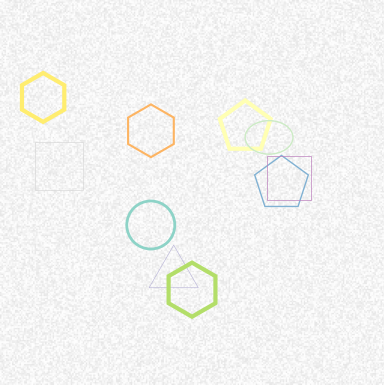[{"shape": "circle", "thickness": 2, "radius": 0.31, "center": [0.392, 0.416]}, {"shape": "pentagon", "thickness": 3, "radius": 0.35, "center": [0.637, 0.67]}, {"shape": "triangle", "thickness": 0.5, "radius": 0.37, "center": [0.451, 0.29]}, {"shape": "pentagon", "thickness": 1, "radius": 0.37, "center": [0.731, 0.523]}, {"shape": "hexagon", "thickness": 1.5, "radius": 0.34, "center": [0.392, 0.66]}, {"shape": "hexagon", "thickness": 3, "radius": 0.35, "center": [0.499, 0.248]}, {"shape": "square", "thickness": 0.5, "radius": 0.31, "center": [0.153, 0.568]}, {"shape": "square", "thickness": 0.5, "radius": 0.29, "center": [0.75, 0.538]}, {"shape": "oval", "thickness": 1, "radius": 0.31, "center": [0.699, 0.643]}, {"shape": "hexagon", "thickness": 3, "radius": 0.32, "center": [0.112, 0.747]}]